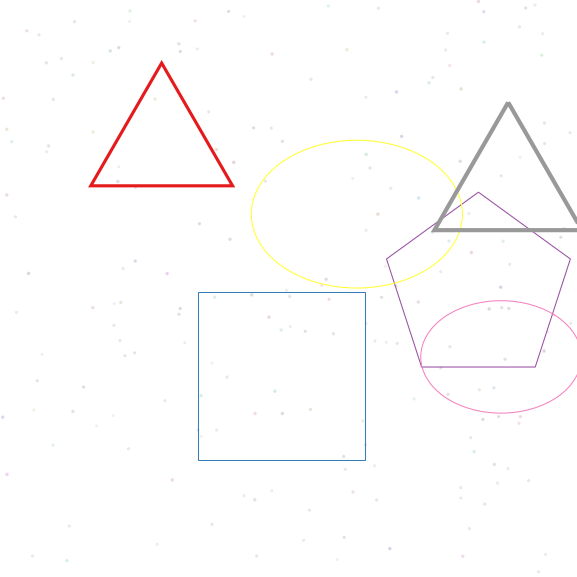[{"shape": "triangle", "thickness": 1.5, "radius": 0.71, "center": [0.28, 0.748]}, {"shape": "square", "thickness": 0.5, "radius": 0.73, "center": [0.488, 0.349]}, {"shape": "pentagon", "thickness": 0.5, "radius": 0.84, "center": [0.828, 0.499]}, {"shape": "oval", "thickness": 0.5, "radius": 0.91, "center": [0.618, 0.628]}, {"shape": "oval", "thickness": 0.5, "radius": 0.7, "center": [0.868, 0.381]}, {"shape": "triangle", "thickness": 2, "radius": 0.74, "center": [0.88, 0.674]}]